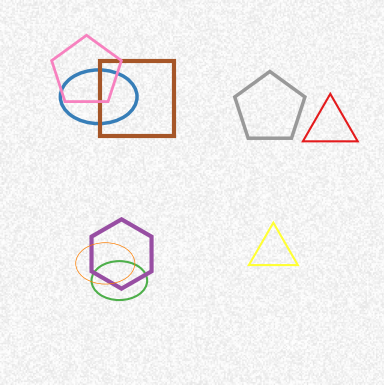[{"shape": "triangle", "thickness": 1.5, "radius": 0.41, "center": [0.858, 0.674]}, {"shape": "oval", "thickness": 2.5, "radius": 0.5, "center": [0.256, 0.749]}, {"shape": "oval", "thickness": 1.5, "radius": 0.36, "center": [0.31, 0.271]}, {"shape": "hexagon", "thickness": 3, "radius": 0.45, "center": [0.316, 0.34]}, {"shape": "oval", "thickness": 0.5, "radius": 0.38, "center": [0.273, 0.316]}, {"shape": "triangle", "thickness": 1.5, "radius": 0.37, "center": [0.71, 0.348]}, {"shape": "square", "thickness": 3, "radius": 0.48, "center": [0.356, 0.744]}, {"shape": "pentagon", "thickness": 2, "radius": 0.48, "center": [0.225, 0.813]}, {"shape": "pentagon", "thickness": 2.5, "radius": 0.48, "center": [0.701, 0.719]}]